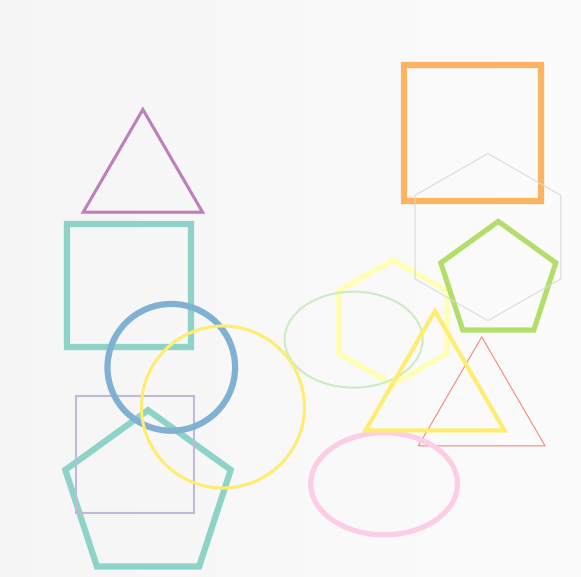[{"shape": "square", "thickness": 3, "radius": 0.53, "center": [0.222, 0.505]}, {"shape": "pentagon", "thickness": 3, "radius": 0.75, "center": [0.255, 0.139]}, {"shape": "hexagon", "thickness": 2.5, "radius": 0.54, "center": [0.676, 0.441]}, {"shape": "square", "thickness": 1, "radius": 0.51, "center": [0.233, 0.212]}, {"shape": "triangle", "thickness": 0.5, "radius": 0.63, "center": [0.829, 0.29]}, {"shape": "circle", "thickness": 3, "radius": 0.55, "center": [0.295, 0.363]}, {"shape": "square", "thickness": 3, "radius": 0.59, "center": [0.813, 0.769]}, {"shape": "pentagon", "thickness": 2.5, "radius": 0.52, "center": [0.857, 0.512]}, {"shape": "oval", "thickness": 2.5, "radius": 0.63, "center": [0.661, 0.161]}, {"shape": "hexagon", "thickness": 0.5, "radius": 0.72, "center": [0.839, 0.589]}, {"shape": "triangle", "thickness": 1.5, "radius": 0.59, "center": [0.246, 0.691]}, {"shape": "oval", "thickness": 1, "radius": 0.59, "center": [0.608, 0.411]}, {"shape": "triangle", "thickness": 2, "radius": 0.69, "center": [0.748, 0.323]}, {"shape": "circle", "thickness": 1.5, "radius": 0.7, "center": [0.384, 0.294]}]